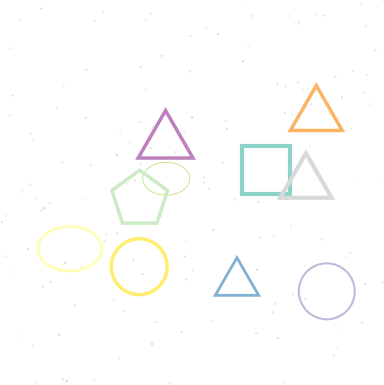[{"shape": "square", "thickness": 3, "radius": 0.31, "center": [0.692, 0.559]}, {"shape": "oval", "thickness": 2, "radius": 0.41, "center": [0.182, 0.354]}, {"shape": "circle", "thickness": 1.5, "radius": 0.36, "center": [0.849, 0.243]}, {"shape": "triangle", "thickness": 2, "radius": 0.33, "center": [0.615, 0.266]}, {"shape": "triangle", "thickness": 2.5, "radius": 0.39, "center": [0.822, 0.7]}, {"shape": "oval", "thickness": 0.5, "radius": 0.3, "center": [0.432, 0.536]}, {"shape": "triangle", "thickness": 3, "radius": 0.39, "center": [0.795, 0.525]}, {"shape": "triangle", "thickness": 2.5, "radius": 0.41, "center": [0.43, 0.631]}, {"shape": "pentagon", "thickness": 2.5, "radius": 0.38, "center": [0.363, 0.482]}, {"shape": "circle", "thickness": 2.5, "radius": 0.36, "center": [0.362, 0.307]}]